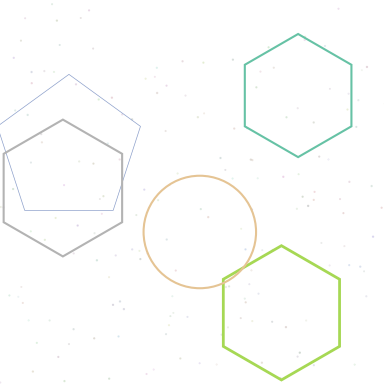[{"shape": "hexagon", "thickness": 1.5, "radius": 0.8, "center": [0.774, 0.752]}, {"shape": "pentagon", "thickness": 0.5, "radius": 0.98, "center": [0.179, 0.611]}, {"shape": "hexagon", "thickness": 2, "radius": 0.87, "center": [0.731, 0.187]}, {"shape": "circle", "thickness": 1.5, "radius": 0.73, "center": [0.519, 0.397]}, {"shape": "hexagon", "thickness": 1.5, "radius": 0.89, "center": [0.163, 0.512]}]